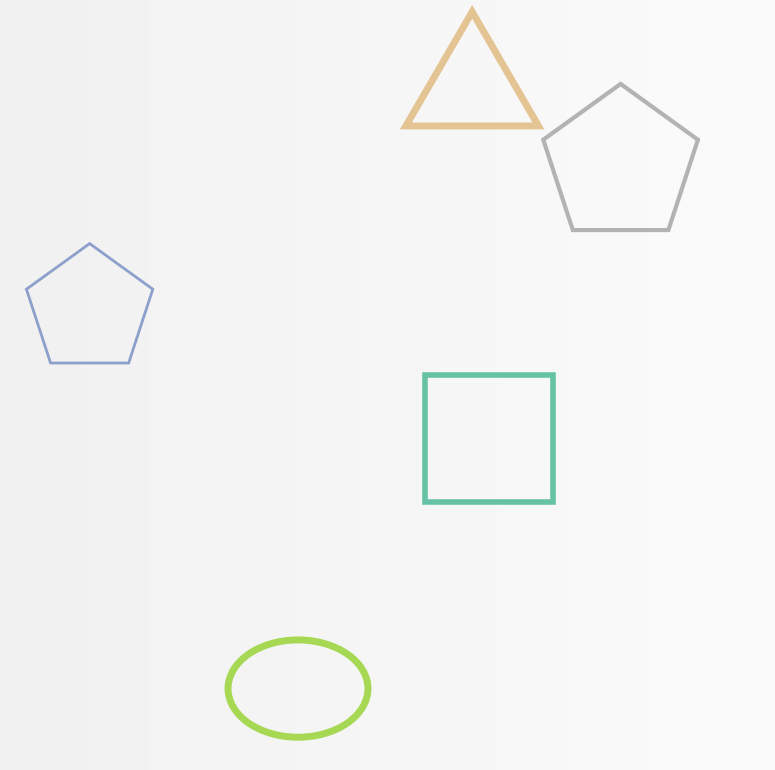[{"shape": "square", "thickness": 2, "radius": 0.41, "center": [0.631, 0.431]}, {"shape": "pentagon", "thickness": 1, "radius": 0.43, "center": [0.116, 0.598]}, {"shape": "oval", "thickness": 2.5, "radius": 0.45, "center": [0.385, 0.106]}, {"shape": "triangle", "thickness": 2.5, "radius": 0.49, "center": [0.609, 0.886]}, {"shape": "pentagon", "thickness": 1.5, "radius": 0.52, "center": [0.801, 0.786]}]